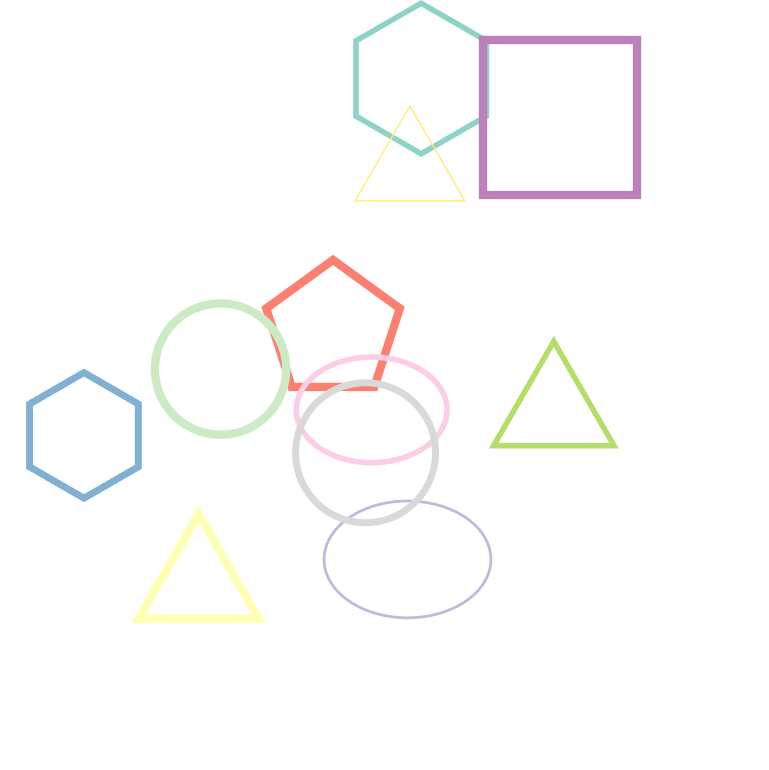[{"shape": "hexagon", "thickness": 2, "radius": 0.49, "center": [0.547, 0.898]}, {"shape": "triangle", "thickness": 3, "radius": 0.45, "center": [0.258, 0.242]}, {"shape": "oval", "thickness": 1, "radius": 0.54, "center": [0.529, 0.273]}, {"shape": "pentagon", "thickness": 3, "radius": 0.46, "center": [0.433, 0.571]}, {"shape": "hexagon", "thickness": 2.5, "radius": 0.41, "center": [0.109, 0.435]}, {"shape": "triangle", "thickness": 2, "radius": 0.45, "center": [0.719, 0.466]}, {"shape": "oval", "thickness": 2, "radius": 0.49, "center": [0.483, 0.468]}, {"shape": "circle", "thickness": 2.5, "radius": 0.45, "center": [0.475, 0.412]}, {"shape": "square", "thickness": 3, "radius": 0.5, "center": [0.727, 0.847]}, {"shape": "circle", "thickness": 3, "radius": 0.43, "center": [0.286, 0.521]}, {"shape": "triangle", "thickness": 0.5, "radius": 0.41, "center": [0.532, 0.78]}]